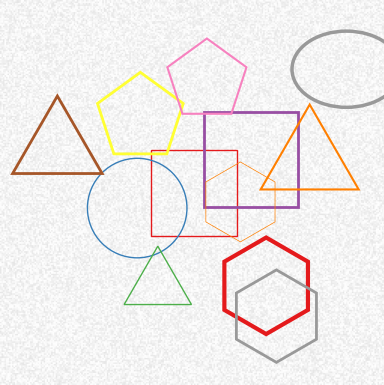[{"shape": "hexagon", "thickness": 3, "radius": 0.63, "center": [0.691, 0.258]}, {"shape": "square", "thickness": 1, "radius": 0.56, "center": [0.504, 0.498]}, {"shape": "circle", "thickness": 1, "radius": 0.65, "center": [0.356, 0.46]}, {"shape": "triangle", "thickness": 1, "radius": 0.51, "center": [0.41, 0.259]}, {"shape": "square", "thickness": 2, "radius": 0.62, "center": [0.652, 0.585]}, {"shape": "triangle", "thickness": 1.5, "radius": 0.73, "center": [0.804, 0.581]}, {"shape": "hexagon", "thickness": 0.5, "radius": 0.52, "center": [0.625, 0.476]}, {"shape": "pentagon", "thickness": 2, "radius": 0.59, "center": [0.365, 0.695]}, {"shape": "triangle", "thickness": 2, "radius": 0.67, "center": [0.149, 0.616]}, {"shape": "pentagon", "thickness": 1.5, "radius": 0.54, "center": [0.537, 0.792]}, {"shape": "oval", "thickness": 2.5, "radius": 0.71, "center": [0.9, 0.82]}, {"shape": "hexagon", "thickness": 2, "radius": 0.6, "center": [0.718, 0.179]}]